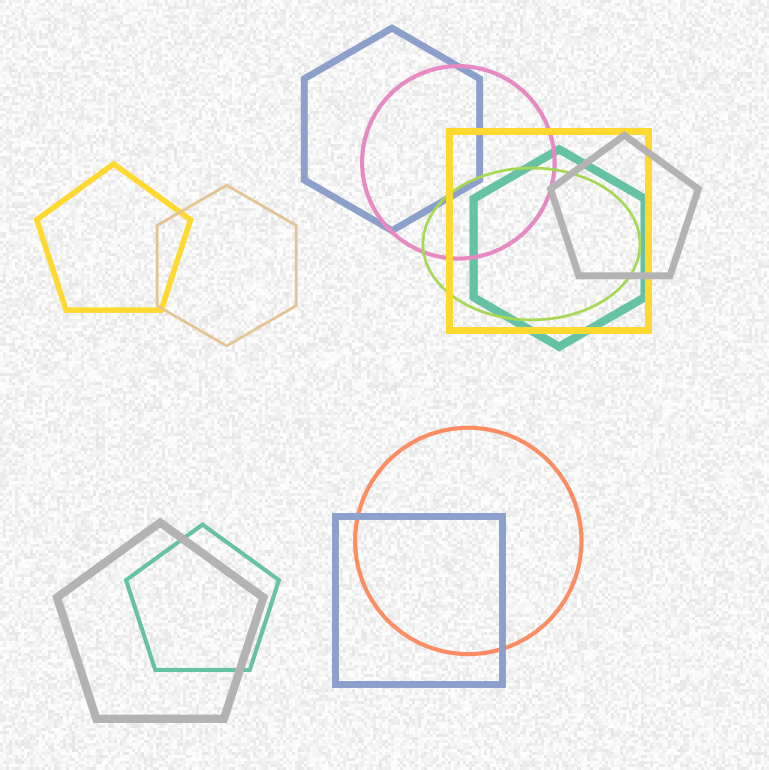[{"shape": "hexagon", "thickness": 3, "radius": 0.64, "center": [0.726, 0.678]}, {"shape": "pentagon", "thickness": 1.5, "radius": 0.52, "center": [0.263, 0.214]}, {"shape": "circle", "thickness": 1.5, "radius": 0.74, "center": [0.608, 0.297]}, {"shape": "hexagon", "thickness": 2.5, "radius": 0.66, "center": [0.509, 0.832]}, {"shape": "square", "thickness": 2.5, "radius": 0.54, "center": [0.543, 0.221]}, {"shape": "circle", "thickness": 1.5, "radius": 0.63, "center": [0.595, 0.789]}, {"shape": "oval", "thickness": 1, "radius": 0.7, "center": [0.69, 0.683]}, {"shape": "pentagon", "thickness": 2, "radius": 0.53, "center": [0.148, 0.682]}, {"shape": "square", "thickness": 2.5, "radius": 0.65, "center": [0.712, 0.7]}, {"shape": "hexagon", "thickness": 1, "radius": 0.52, "center": [0.294, 0.655]}, {"shape": "pentagon", "thickness": 2.5, "radius": 0.5, "center": [0.811, 0.723]}, {"shape": "pentagon", "thickness": 3, "radius": 0.7, "center": [0.208, 0.18]}]